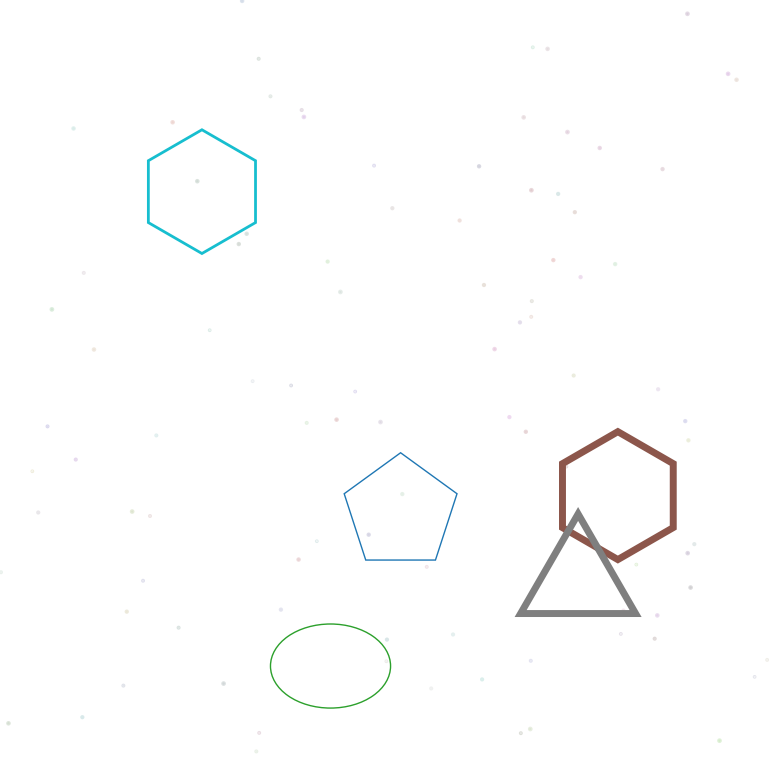[{"shape": "pentagon", "thickness": 0.5, "radius": 0.39, "center": [0.52, 0.335]}, {"shape": "oval", "thickness": 0.5, "radius": 0.39, "center": [0.429, 0.135]}, {"shape": "hexagon", "thickness": 2.5, "radius": 0.42, "center": [0.802, 0.356]}, {"shape": "triangle", "thickness": 2.5, "radius": 0.43, "center": [0.751, 0.246]}, {"shape": "hexagon", "thickness": 1, "radius": 0.4, "center": [0.262, 0.751]}]